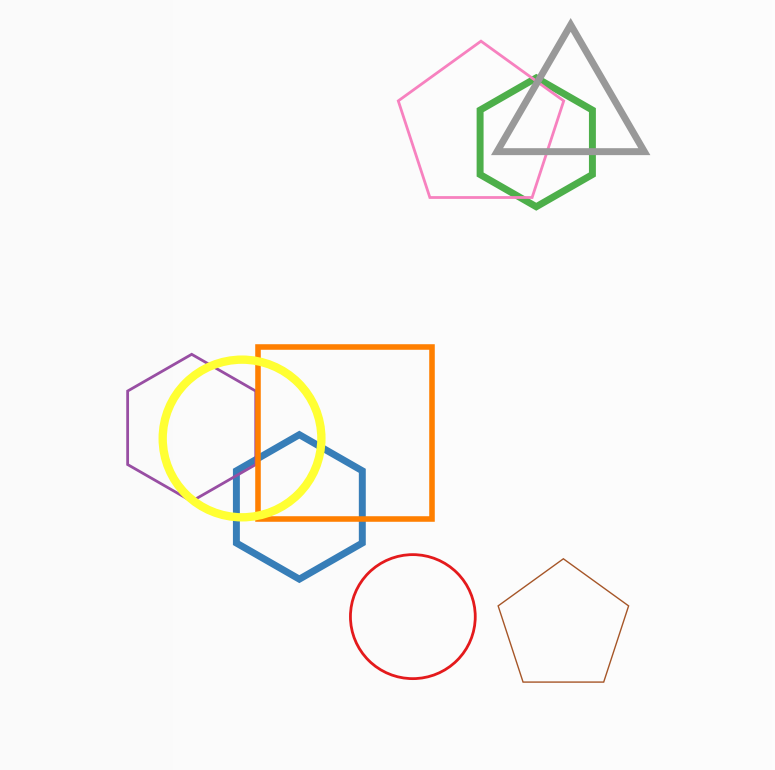[{"shape": "circle", "thickness": 1, "radius": 0.4, "center": [0.533, 0.199]}, {"shape": "hexagon", "thickness": 2.5, "radius": 0.47, "center": [0.386, 0.342]}, {"shape": "hexagon", "thickness": 2.5, "radius": 0.42, "center": [0.692, 0.815]}, {"shape": "hexagon", "thickness": 1, "radius": 0.48, "center": [0.247, 0.444]}, {"shape": "square", "thickness": 2, "radius": 0.56, "center": [0.445, 0.438]}, {"shape": "circle", "thickness": 3, "radius": 0.51, "center": [0.312, 0.431]}, {"shape": "pentagon", "thickness": 0.5, "radius": 0.44, "center": [0.727, 0.186]}, {"shape": "pentagon", "thickness": 1, "radius": 0.56, "center": [0.621, 0.834]}, {"shape": "triangle", "thickness": 2.5, "radius": 0.55, "center": [0.736, 0.858]}]